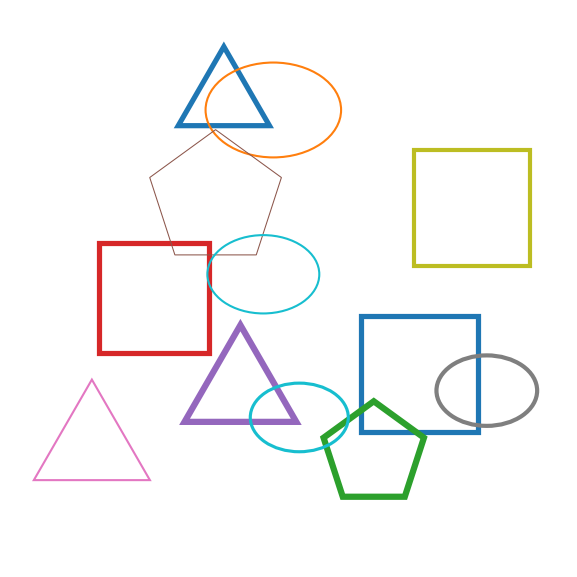[{"shape": "square", "thickness": 2.5, "radius": 0.5, "center": [0.727, 0.351]}, {"shape": "triangle", "thickness": 2.5, "radius": 0.46, "center": [0.388, 0.827]}, {"shape": "oval", "thickness": 1, "radius": 0.59, "center": [0.473, 0.809]}, {"shape": "pentagon", "thickness": 3, "radius": 0.46, "center": [0.647, 0.213]}, {"shape": "square", "thickness": 2.5, "radius": 0.48, "center": [0.267, 0.483]}, {"shape": "triangle", "thickness": 3, "radius": 0.56, "center": [0.416, 0.324]}, {"shape": "pentagon", "thickness": 0.5, "radius": 0.6, "center": [0.373, 0.655]}, {"shape": "triangle", "thickness": 1, "radius": 0.58, "center": [0.159, 0.226]}, {"shape": "oval", "thickness": 2, "radius": 0.44, "center": [0.843, 0.323]}, {"shape": "square", "thickness": 2, "radius": 0.5, "center": [0.818, 0.639]}, {"shape": "oval", "thickness": 1.5, "radius": 0.42, "center": [0.518, 0.276]}, {"shape": "oval", "thickness": 1, "radius": 0.48, "center": [0.456, 0.524]}]